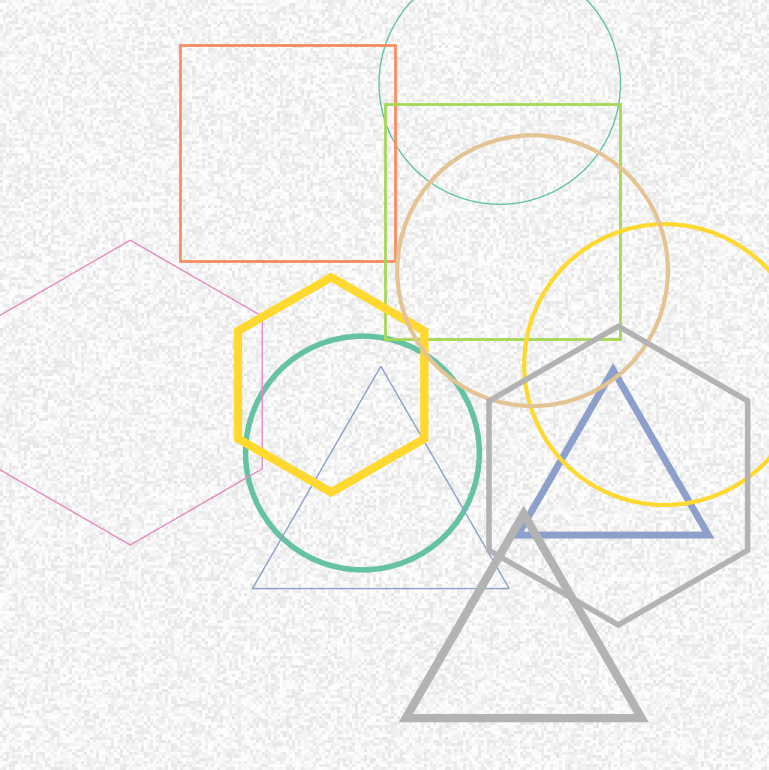[{"shape": "circle", "thickness": 0.5, "radius": 0.78, "center": [0.649, 0.891]}, {"shape": "circle", "thickness": 2, "radius": 0.76, "center": [0.471, 0.412]}, {"shape": "square", "thickness": 1, "radius": 0.7, "center": [0.373, 0.801]}, {"shape": "triangle", "thickness": 0.5, "radius": 0.96, "center": [0.495, 0.332]}, {"shape": "triangle", "thickness": 2.5, "radius": 0.71, "center": [0.796, 0.377]}, {"shape": "hexagon", "thickness": 0.5, "radius": 0.99, "center": [0.169, 0.49]}, {"shape": "square", "thickness": 1, "radius": 0.76, "center": [0.653, 0.713]}, {"shape": "circle", "thickness": 1.5, "radius": 0.91, "center": [0.863, 0.527]}, {"shape": "hexagon", "thickness": 3, "radius": 0.7, "center": [0.43, 0.5]}, {"shape": "circle", "thickness": 1.5, "radius": 0.88, "center": [0.692, 0.648]}, {"shape": "hexagon", "thickness": 2, "radius": 0.97, "center": [0.803, 0.382]}, {"shape": "triangle", "thickness": 3, "radius": 0.88, "center": [0.68, 0.156]}]